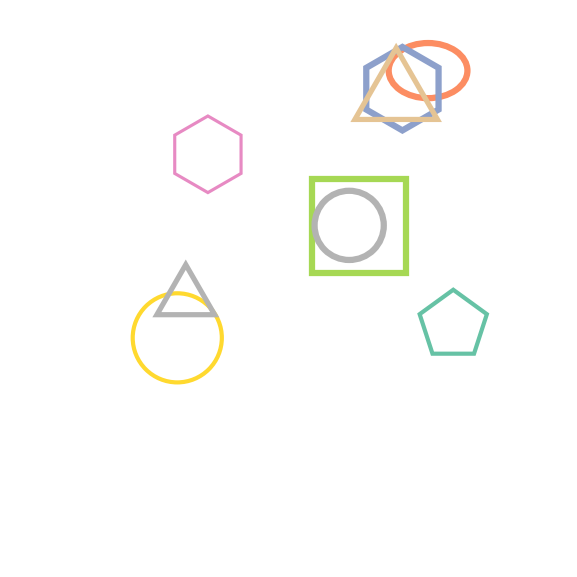[{"shape": "pentagon", "thickness": 2, "radius": 0.31, "center": [0.785, 0.436]}, {"shape": "oval", "thickness": 3, "radius": 0.34, "center": [0.741, 0.877]}, {"shape": "hexagon", "thickness": 3, "radius": 0.36, "center": [0.697, 0.846]}, {"shape": "hexagon", "thickness": 1.5, "radius": 0.33, "center": [0.36, 0.732]}, {"shape": "square", "thickness": 3, "radius": 0.41, "center": [0.621, 0.607]}, {"shape": "circle", "thickness": 2, "radius": 0.39, "center": [0.307, 0.414]}, {"shape": "triangle", "thickness": 2.5, "radius": 0.41, "center": [0.686, 0.834]}, {"shape": "circle", "thickness": 3, "radius": 0.3, "center": [0.605, 0.609]}, {"shape": "triangle", "thickness": 2.5, "radius": 0.29, "center": [0.322, 0.483]}]